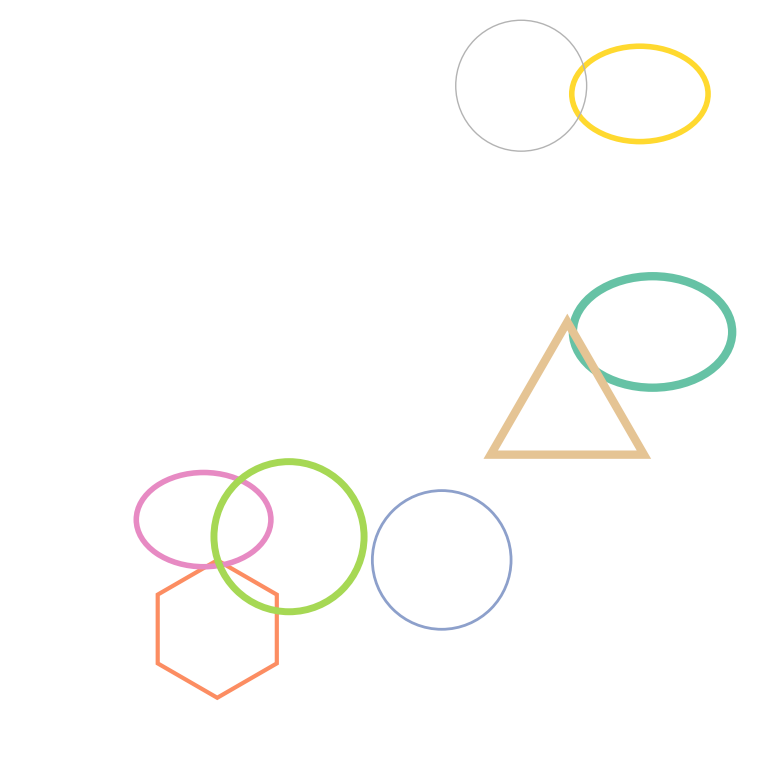[{"shape": "oval", "thickness": 3, "radius": 0.52, "center": [0.847, 0.569]}, {"shape": "hexagon", "thickness": 1.5, "radius": 0.45, "center": [0.282, 0.183]}, {"shape": "circle", "thickness": 1, "radius": 0.45, "center": [0.574, 0.273]}, {"shape": "oval", "thickness": 2, "radius": 0.44, "center": [0.264, 0.325]}, {"shape": "circle", "thickness": 2.5, "radius": 0.49, "center": [0.375, 0.303]}, {"shape": "oval", "thickness": 2, "radius": 0.44, "center": [0.831, 0.878]}, {"shape": "triangle", "thickness": 3, "radius": 0.57, "center": [0.737, 0.467]}, {"shape": "circle", "thickness": 0.5, "radius": 0.43, "center": [0.677, 0.889]}]